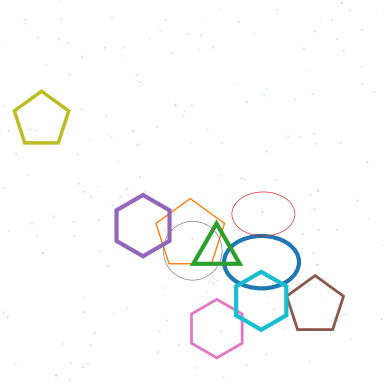[{"shape": "oval", "thickness": 3, "radius": 0.49, "center": [0.679, 0.319]}, {"shape": "pentagon", "thickness": 1, "radius": 0.47, "center": [0.494, 0.391]}, {"shape": "triangle", "thickness": 3, "radius": 0.35, "center": [0.562, 0.35]}, {"shape": "oval", "thickness": 0.5, "radius": 0.41, "center": [0.684, 0.444]}, {"shape": "hexagon", "thickness": 3, "radius": 0.4, "center": [0.372, 0.414]}, {"shape": "pentagon", "thickness": 2, "radius": 0.39, "center": [0.818, 0.207]}, {"shape": "hexagon", "thickness": 2, "radius": 0.38, "center": [0.563, 0.146]}, {"shape": "circle", "thickness": 0.5, "radius": 0.38, "center": [0.501, 0.349]}, {"shape": "pentagon", "thickness": 2.5, "radius": 0.37, "center": [0.108, 0.689]}, {"shape": "hexagon", "thickness": 3, "radius": 0.38, "center": [0.679, 0.219]}]